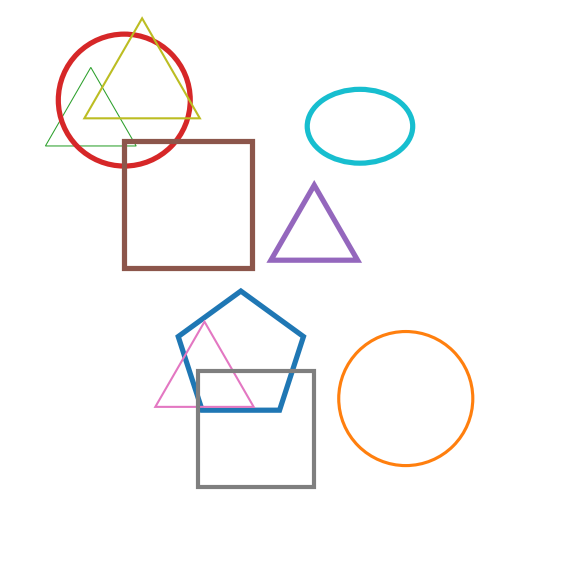[{"shape": "pentagon", "thickness": 2.5, "radius": 0.57, "center": [0.417, 0.381]}, {"shape": "circle", "thickness": 1.5, "radius": 0.58, "center": [0.703, 0.309]}, {"shape": "triangle", "thickness": 0.5, "radius": 0.45, "center": [0.157, 0.792]}, {"shape": "circle", "thickness": 2.5, "radius": 0.57, "center": [0.215, 0.826]}, {"shape": "triangle", "thickness": 2.5, "radius": 0.43, "center": [0.544, 0.592]}, {"shape": "square", "thickness": 2.5, "radius": 0.55, "center": [0.326, 0.645]}, {"shape": "triangle", "thickness": 1, "radius": 0.49, "center": [0.354, 0.344]}, {"shape": "square", "thickness": 2, "radius": 0.5, "center": [0.443, 0.256]}, {"shape": "triangle", "thickness": 1, "radius": 0.58, "center": [0.246, 0.852]}, {"shape": "oval", "thickness": 2.5, "radius": 0.46, "center": [0.623, 0.781]}]